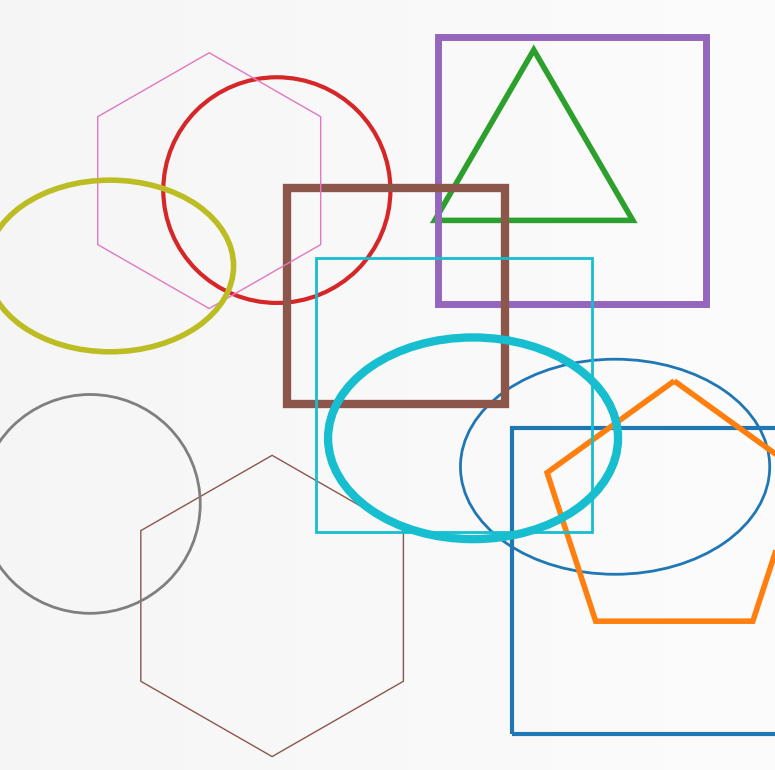[{"shape": "square", "thickness": 1.5, "radius": 1.0, "center": [0.86, 0.246]}, {"shape": "oval", "thickness": 1, "radius": 1.0, "center": [0.794, 0.394]}, {"shape": "pentagon", "thickness": 2, "radius": 0.86, "center": [0.87, 0.333]}, {"shape": "triangle", "thickness": 2, "radius": 0.74, "center": [0.689, 0.788]}, {"shape": "circle", "thickness": 1.5, "radius": 0.73, "center": [0.357, 0.753]}, {"shape": "square", "thickness": 2.5, "radius": 0.87, "center": [0.738, 0.779]}, {"shape": "hexagon", "thickness": 0.5, "radius": 0.98, "center": [0.351, 0.213]}, {"shape": "square", "thickness": 3, "radius": 0.7, "center": [0.511, 0.615]}, {"shape": "hexagon", "thickness": 0.5, "radius": 0.83, "center": [0.27, 0.765]}, {"shape": "circle", "thickness": 1, "radius": 0.71, "center": [0.116, 0.346]}, {"shape": "oval", "thickness": 2, "radius": 0.8, "center": [0.142, 0.655]}, {"shape": "oval", "thickness": 3, "radius": 0.94, "center": [0.61, 0.431]}, {"shape": "square", "thickness": 1, "radius": 0.89, "center": [0.586, 0.487]}]